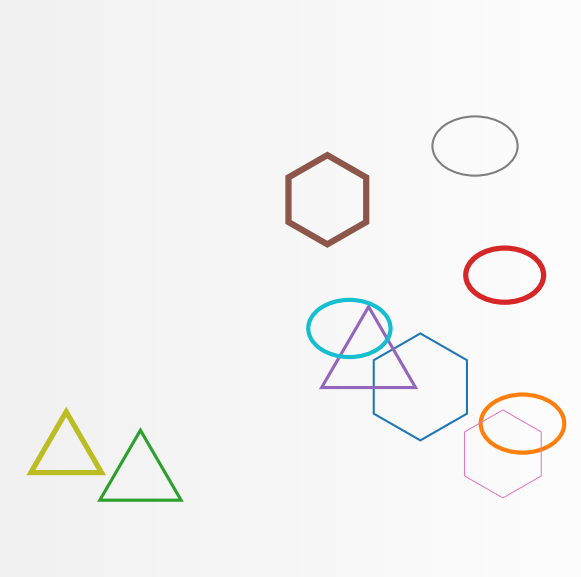[{"shape": "hexagon", "thickness": 1, "radius": 0.46, "center": [0.723, 0.329]}, {"shape": "oval", "thickness": 2, "radius": 0.36, "center": [0.899, 0.266]}, {"shape": "triangle", "thickness": 1.5, "radius": 0.4, "center": [0.242, 0.173]}, {"shape": "oval", "thickness": 2.5, "radius": 0.33, "center": [0.868, 0.523]}, {"shape": "triangle", "thickness": 1.5, "radius": 0.47, "center": [0.634, 0.375]}, {"shape": "hexagon", "thickness": 3, "radius": 0.39, "center": [0.563, 0.653]}, {"shape": "hexagon", "thickness": 0.5, "radius": 0.38, "center": [0.865, 0.213]}, {"shape": "oval", "thickness": 1, "radius": 0.37, "center": [0.817, 0.746]}, {"shape": "triangle", "thickness": 2.5, "radius": 0.35, "center": [0.114, 0.216]}, {"shape": "oval", "thickness": 2, "radius": 0.35, "center": [0.601, 0.43]}]